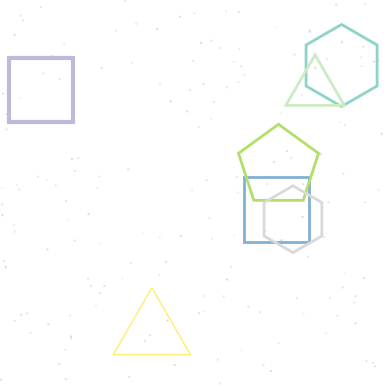[{"shape": "hexagon", "thickness": 2, "radius": 0.53, "center": [0.887, 0.83]}, {"shape": "square", "thickness": 3, "radius": 0.41, "center": [0.106, 0.766]}, {"shape": "square", "thickness": 2, "radius": 0.42, "center": [0.718, 0.455]}, {"shape": "pentagon", "thickness": 2, "radius": 0.55, "center": [0.723, 0.568]}, {"shape": "hexagon", "thickness": 2, "radius": 0.43, "center": [0.761, 0.431]}, {"shape": "triangle", "thickness": 2, "radius": 0.44, "center": [0.818, 0.77]}, {"shape": "triangle", "thickness": 1, "radius": 0.58, "center": [0.394, 0.137]}]